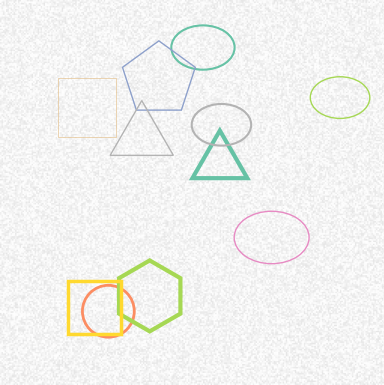[{"shape": "triangle", "thickness": 3, "radius": 0.41, "center": [0.571, 0.578]}, {"shape": "oval", "thickness": 1.5, "radius": 0.41, "center": [0.527, 0.877]}, {"shape": "circle", "thickness": 2, "radius": 0.34, "center": [0.281, 0.192]}, {"shape": "pentagon", "thickness": 1, "radius": 0.5, "center": [0.413, 0.794]}, {"shape": "oval", "thickness": 1, "radius": 0.49, "center": [0.706, 0.383]}, {"shape": "oval", "thickness": 1, "radius": 0.39, "center": [0.883, 0.747]}, {"shape": "hexagon", "thickness": 3, "radius": 0.46, "center": [0.389, 0.231]}, {"shape": "square", "thickness": 2.5, "radius": 0.34, "center": [0.246, 0.201]}, {"shape": "square", "thickness": 0.5, "radius": 0.38, "center": [0.225, 0.721]}, {"shape": "triangle", "thickness": 1, "radius": 0.47, "center": [0.368, 0.644]}, {"shape": "oval", "thickness": 1.5, "radius": 0.39, "center": [0.575, 0.676]}]